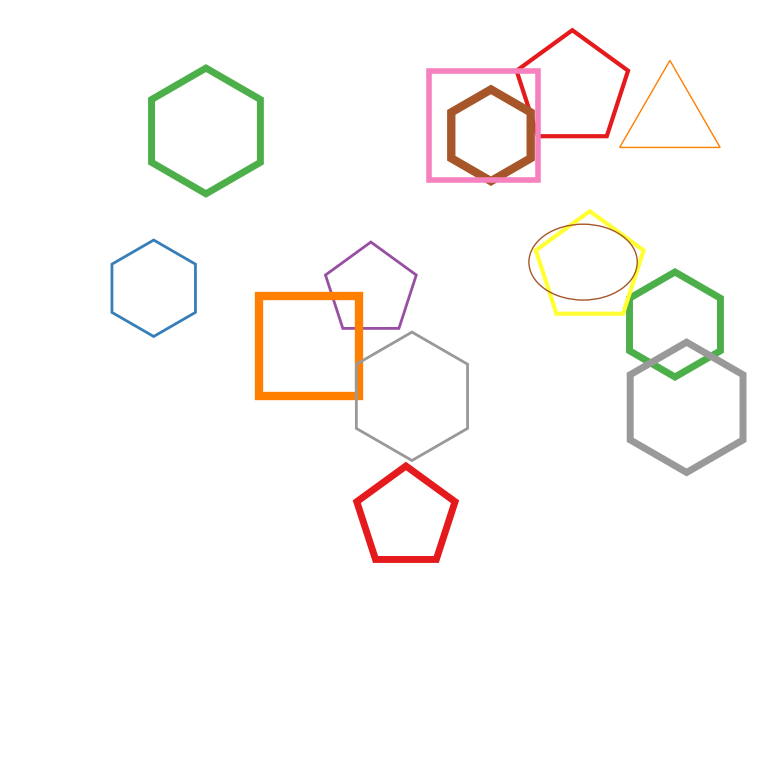[{"shape": "pentagon", "thickness": 1.5, "radius": 0.38, "center": [0.743, 0.885]}, {"shape": "pentagon", "thickness": 2.5, "radius": 0.34, "center": [0.527, 0.328]}, {"shape": "hexagon", "thickness": 1, "radius": 0.31, "center": [0.2, 0.626]}, {"shape": "hexagon", "thickness": 2.5, "radius": 0.41, "center": [0.267, 0.83]}, {"shape": "hexagon", "thickness": 2.5, "radius": 0.34, "center": [0.877, 0.579]}, {"shape": "pentagon", "thickness": 1, "radius": 0.31, "center": [0.482, 0.624]}, {"shape": "square", "thickness": 3, "radius": 0.33, "center": [0.401, 0.551]}, {"shape": "triangle", "thickness": 0.5, "radius": 0.38, "center": [0.87, 0.846]}, {"shape": "pentagon", "thickness": 1.5, "radius": 0.37, "center": [0.766, 0.652]}, {"shape": "hexagon", "thickness": 3, "radius": 0.3, "center": [0.638, 0.824]}, {"shape": "oval", "thickness": 0.5, "radius": 0.35, "center": [0.757, 0.66]}, {"shape": "square", "thickness": 2, "radius": 0.36, "center": [0.628, 0.837]}, {"shape": "hexagon", "thickness": 1, "radius": 0.42, "center": [0.535, 0.485]}, {"shape": "hexagon", "thickness": 2.5, "radius": 0.42, "center": [0.892, 0.471]}]